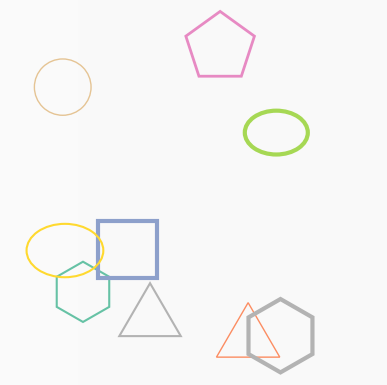[{"shape": "hexagon", "thickness": 1.5, "radius": 0.39, "center": [0.214, 0.242]}, {"shape": "triangle", "thickness": 1, "radius": 0.47, "center": [0.64, 0.12]}, {"shape": "square", "thickness": 3, "radius": 0.37, "center": [0.329, 0.352]}, {"shape": "pentagon", "thickness": 2, "radius": 0.47, "center": [0.568, 0.877]}, {"shape": "oval", "thickness": 3, "radius": 0.41, "center": [0.713, 0.656]}, {"shape": "oval", "thickness": 1.5, "radius": 0.5, "center": [0.168, 0.349]}, {"shape": "circle", "thickness": 1, "radius": 0.37, "center": [0.162, 0.774]}, {"shape": "hexagon", "thickness": 3, "radius": 0.48, "center": [0.724, 0.128]}, {"shape": "triangle", "thickness": 1.5, "radius": 0.46, "center": [0.387, 0.173]}]